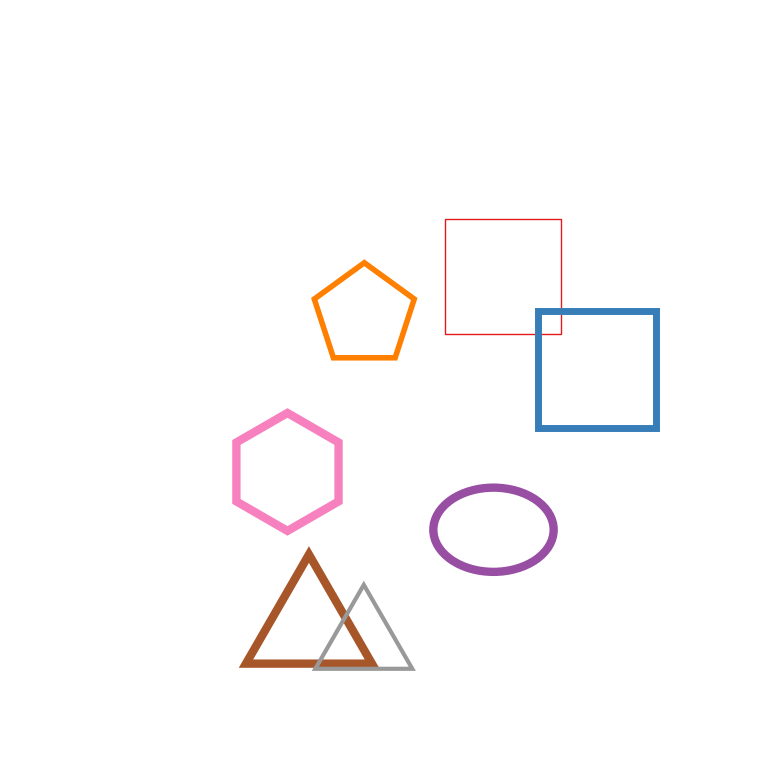[{"shape": "square", "thickness": 0.5, "radius": 0.37, "center": [0.653, 0.641]}, {"shape": "square", "thickness": 2.5, "radius": 0.38, "center": [0.776, 0.52]}, {"shape": "oval", "thickness": 3, "radius": 0.39, "center": [0.641, 0.312]}, {"shape": "pentagon", "thickness": 2, "radius": 0.34, "center": [0.473, 0.591]}, {"shape": "triangle", "thickness": 3, "radius": 0.47, "center": [0.401, 0.185]}, {"shape": "hexagon", "thickness": 3, "radius": 0.38, "center": [0.373, 0.387]}, {"shape": "triangle", "thickness": 1.5, "radius": 0.36, "center": [0.472, 0.168]}]